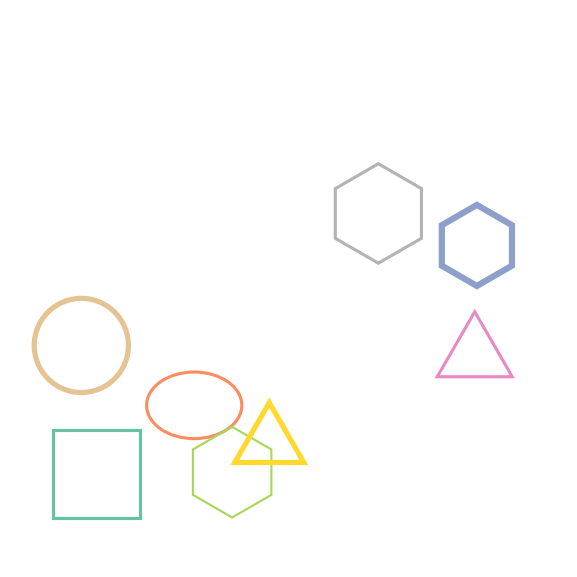[{"shape": "square", "thickness": 1.5, "radius": 0.38, "center": [0.167, 0.178]}, {"shape": "oval", "thickness": 1.5, "radius": 0.41, "center": [0.336, 0.297]}, {"shape": "hexagon", "thickness": 3, "radius": 0.35, "center": [0.826, 0.574]}, {"shape": "triangle", "thickness": 1.5, "radius": 0.37, "center": [0.822, 0.384]}, {"shape": "hexagon", "thickness": 1, "radius": 0.39, "center": [0.402, 0.182]}, {"shape": "triangle", "thickness": 2.5, "radius": 0.35, "center": [0.466, 0.233]}, {"shape": "circle", "thickness": 2.5, "radius": 0.41, "center": [0.141, 0.401]}, {"shape": "hexagon", "thickness": 1.5, "radius": 0.43, "center": [0.655, 0.63]}]